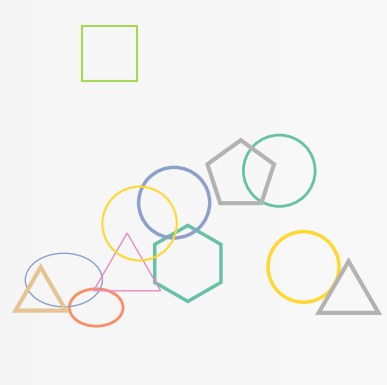[{"shape": "hexagon", "thickness": 2.5, "radius": 0.49, "center": [0.485, 0.316]}, {"shape": "circle", "thickness": 2, "radius": 0.46, "center": [0.721, 0.557]}, {"shape": "oval", "thickness": 2, "radius": 0.35, "center": [0.248, 0.201]}, {"shape": "circle", "thickness": 2.5, "radius": 0.46, "center": [0.449, 0.474]}, {"shape": "oval", "thickness": 1, "radius": 0.5, "center": [0.165, 0.273]}, {"shape": "triangle", "thickness": 1, "radius": 0.5, "center": [0.328, 0.295]}, {"shape": "square", "thickness": 1.5, "radius": 0.35, "center": [0.282, 0.861]}, {"shape": "circle", "thickness": 1.5, "radius": 0.48, "center": [0.36, 0.419]}, {"shape": "circle", "thickness": 2.5, "radius": 0.46, "center": [0.783, 0.307]}, {"shape": "triangle", "thickness": 3, "radius": 0.38, "center": [0.105, 0.231]}, {"shape": "pentagon", "thickness": 3, "radius": 0.45, "center": [0.621, 0.545]}, {"shape": "triangle", "thickness": 3, "radius": 0.45, "center": [0.9, 0.232]}]